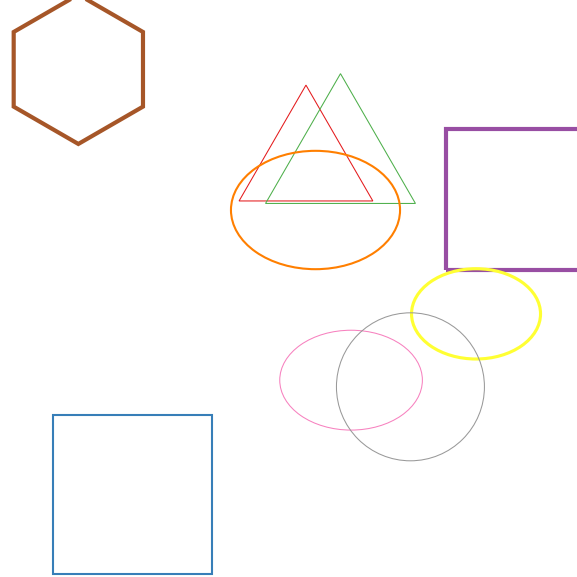[{"shape": "triangle", "thickness": 0.5, "radius": 0.67, "center": [0.53, 0.718]}, {"shape": "square", "thickness": 1, "radius": 0.69, "center": [0.23, 0.143]}, {"shape": "triangle", "thickness": 0.5, "radius": 0.75, "center": [0.59, 0.722]}, {"shape": "square", "thickness": 2, "radius": 0.61, "center": [0.895, 0.654]}, {"shape": "oval", "thickness": 1, "radius": 0.73, "center": [0.546, 0.635]}, {"shape": "oval", "thickness": 1.5, "radius": 0.56, "center": [0.824, 0.456]}, {"shape": "hexagon", "thickness": 2, "radius": 0.65, "center": [0.136, 0.879]}, {"shape": "oval", "thickness": 0.5, "radius": 0.62, "center": [0.608, 0.341]}, {"shape": "circle", "thickness": 0.5, "radius": 0.64, "center": [0.711, 0.329]}]